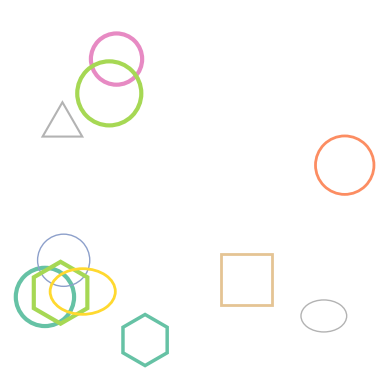[{"shape": "hexagon", "thickness": 2.5, "radius": 0.33, "center": [0.377, 0.117]}, {"shape": "circle", "thickness": 3, "radius": 0.38, "center": [0.117, 0.229]}, {"shape": "circle", "thickness": 2, "radius": 0.38, "center": [0.895, 0.571]}, {"shape": "circle", "thickness": 1, "radius": 0.34, "center": [0.165, 0.324]}, {"shape": "circle", "thickness": 3, "radius": 0.33, "center": [0.303, 0.847]}, {"shape": "circle", "thickness": 3, "radius": 0.42, "center": [0.284, 0.757]}, {"shape": "hexagon", "thickness": 3, "radius": 0.4, "center": [0.157, 0.24]}, {"shape": "oval", "thickness": 2, "radius": 0.42, "center": [0.215, 0.243]}, {"shape": "square", "thickness": 2, "radius": 0.33, "center": [0.639, 0.275]}, {"shape": "triangle", "thickness": 1.5, "radius": 0.3, "center": [0.162, 0.675]}, {"shape": "oval", "thickness": 1, "radius": 0.3, "center": [0.841, 0.179]}]